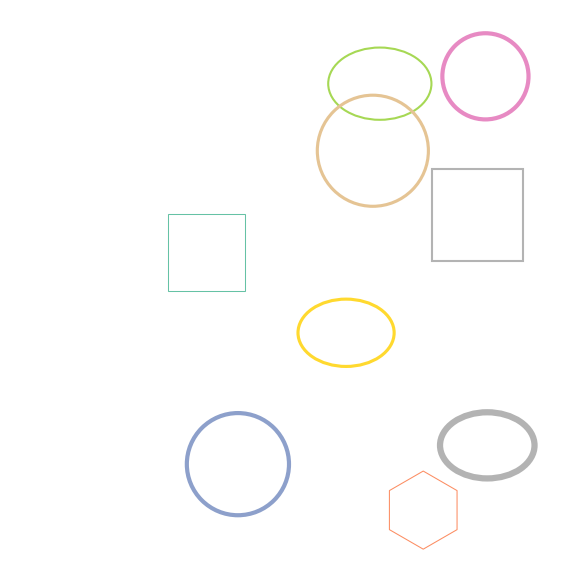[{"shape": "square", "thickness": 0.5, "radius": 0.33, "center": [0.357, 0.562]}, {"shape": "hexagon", "thickness": 0.5, "radius": 0.34, "center": [0.733, 0.116]}, {"shape": "circle", "thickness": 2, "radius": 0.44, "center": [0.412, 0.195]}, {"shape": "circle", "thickness": 2, "radius": 0.37, "center": [0.841, 0.867]}, {"shape": "oval", "thickness": 1, "radius": 0.45, "center": [0.658, 0.854]}, {"shape": "oval", "thickness": 1.5, "radius": 0.42, "center": [0.599, 0.423]}, {"shape": "circle", "thickness": 1.5, "radius": 0.48, "center": [0.646, 0.738]}, {"shape": "oval", "thickness": 3, "radius": 0.41, "center": [0.844, 0.228]}, {"shape": "square", "thickness": 1, "radius": 0.4, "center": [0.827, 0.627]}]